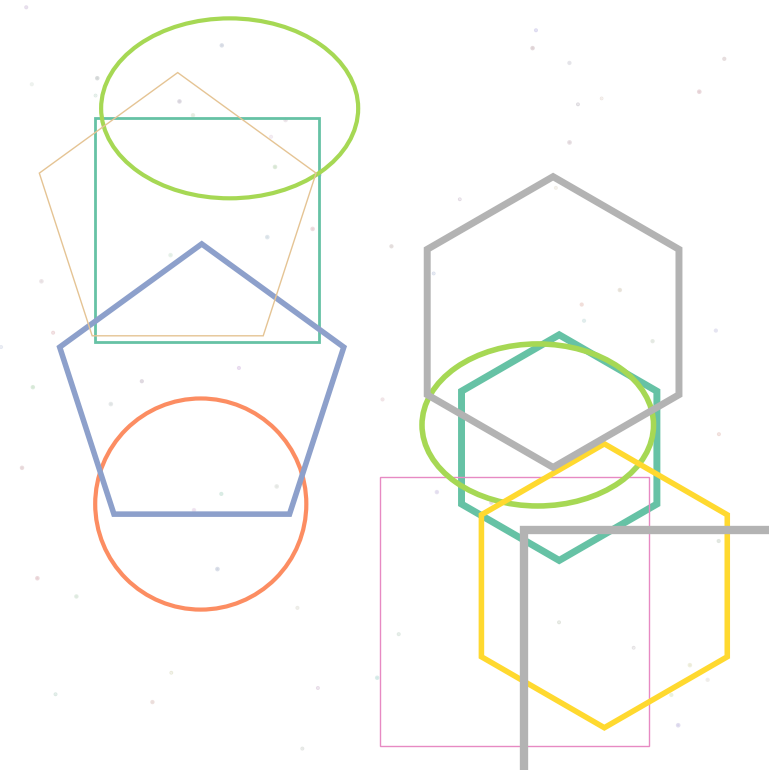[{"shape": "hexagon", "thickness": 2.5, "radius": 0.73, "center": [0.726, 0.419]}, {"shape": "square", "thickness": 1, "radius": 0.73, "center": [0.268, 0.702]}, {"shape": "circle", "thickness": 1.5, "radius": 0.69, "center": [0.261, 0.345]}, {"shape": "pentagon", "thickness": 2, "radius": 0.97, "center": [0.262, 0.489]}, {"shape": "square", "thickness": 0.5, "radius": 0.87, "center": [0.668, 0.206]}, {"shape": "oval", "thickness": 2, "radius": 0.75, "center": [0.698, 0.448]}, {"shape": "oval", "thickness": 1.5, "radius": 0.83, "center": [0.298, 0.859]}, {"shape": "hexagon", "thickness": 2, "radius": 0.92, "center": [0.785, 0.239]}, {"shape": "pentagon", "thickness": 0.5, "radius": 0.94, "center": [0.231, 0.717]}, {"shape": "square", "thickness": 3, "radius": 0.84, "center": [0.849, 0.144]}, {"shape": "hexagon", "thickness": 2.5, "radius": 0.94, "center": [0.718, 0.582]}]